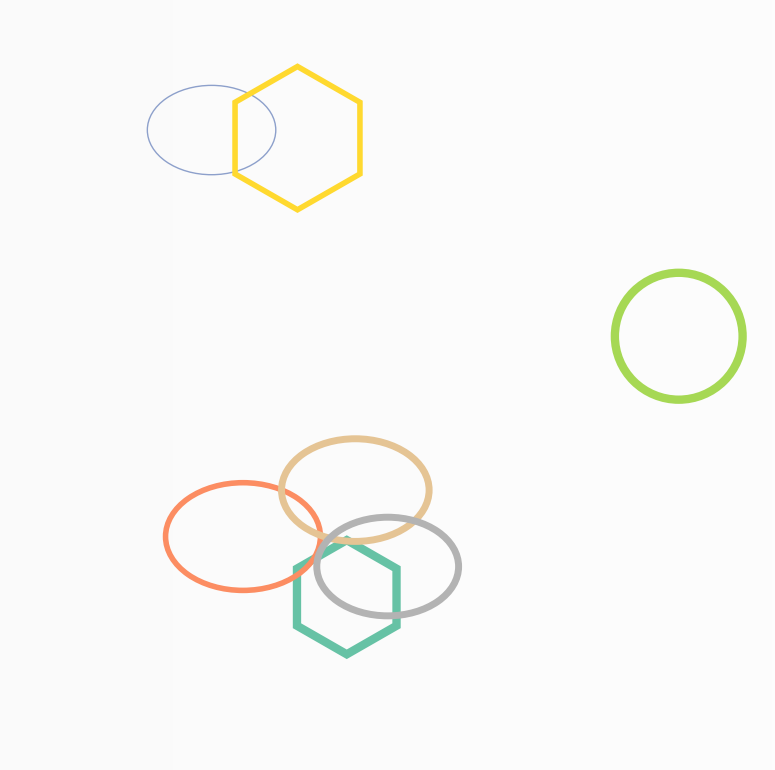[{"shape": "hexagon", "thickness": 3, "radius": 0.37, "center": [0.447, 0.224]}, {"shape": "oval", "thickness": 2, "radius": 0.5, "center": [0.314, 0.303]}, {"shape": "oval", "thickness": 0.5, "radius": 0.41, "center": [0.273, 0.831]}, {"shape": "circle", "thickness": 3, "radius": 0.41, "center": [0.876, 0.563]}, {"shape": "hexagon", "thickness": 2, "radius": 0.47, "center": [0.384, 0.821]}, {"shape": "oval", "thickness": 2.5, "radius": 0.48, "center": [0.458, 0.364]}, {"shape": "oval", "thickness": 2.5, "radius": 0.46, "center": [0.5, 0.264]}]